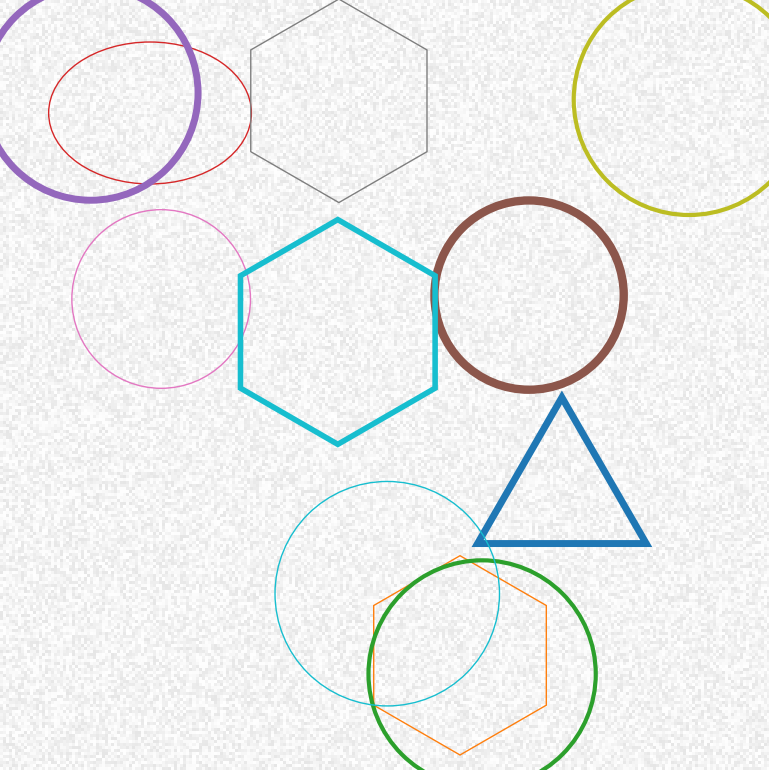[{"shape": "triangle", "thickness": 2.5, "radius": 0.63, "center": [0.73, 0.357]}, {"shape": "hexagon", "thickness": 0.5, "radius": 0.65, "center": [0.597, 0.149]}, {"shape": "circle", "thickness": 1.5, "radius": 0.74, "center": [0.626, 0.125]}, {"shape": "oval", "thickness": 0.5, "radius": 0.66, "center": [0.195, 0.853]}, {"shape": "circle", "thickness": 2.5, "radius": 0.7, "center": [0.118, 0.879]}, {"shape": "circle", "thickness": 3, "radius": 0.61, "center": [0.687, 0.617]}, {"shape": "circle", "thickness": 0.5, "radius": 0.58, "center": [0.209, 0.612]}, {"shape": "hexagon", "thickness": 0.5, "radius": 0.66, "center": [0.44, 0.869]}, {"shape": "circle", "thickness": 1.5, "radius": 0.75, "center": [0.895, 0.871]}, {"shape": "circle", "thickness": 0.5, "radius": 0.73, "center": [0.503, 0.229]}, {"shape": "hexagon", "thickness": 2, "radius": 0.73, "center": [0.439, 0.569]}]